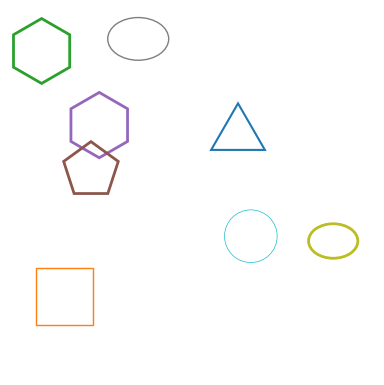[{"shape": "triangle", "thickness": 1.5, "radius": 0.4, "center": [0.618, 0.651]}, {"shape": "square", "thickness": 1, "radius": 0.37, "center": [0.168, 0.23]}, {"shape": "hexagon", "thickness": 2, "radius": 0.42, "center": [0.108, 0.868]}, {"shape": "hexagon", "thickness": 2, "radius": 0.42, "center": [0.258, 0.675]}, {"shape": "pentagon", "thickness": 2, "radius": 0.37, "center": [0.236, 0.558]}, {"shape": "oval", "thickness": 1, "radius": 0.4, "center": [0.359, 0.899]}, {"shape": "oval", "thickness": 2, "radius": 0.32, "center": [0.865, 0.374]}, {"shape": "circle", "thickness": 0.5, "radius": 0.34, "center": [0.652, 0.386]}]